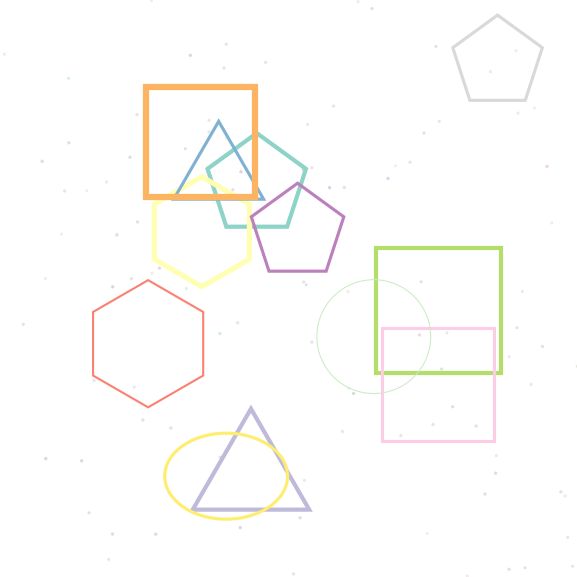[{"shape": "pentagon", "thickness": 2, "radius": 0.45, "center": [0.445, 0.679]}, {"shape": "hexagon", "thickness": 2.5, "radius": 0.48, "center": [0.35, 0.598]}, {"shape": "triangle", "thickness": 2, "radius": 0.58, "center": [0.435, 0.175]}, {"shape": "hexagon", "thickness": 1, "radius": 0.55, "center": [0.256, 0.404]}, {"shape": "triangle", "thickness": 1.5, "radius": 0.45, "center": [0.379, 0.699]}, {"shape": "square", "thickness": 3, "radius": 0.47, "center": [0.347, 0.753]}, {"shape": "square", "thickness": 2, "radius": 0.54, "center": [0.759, 0.462]}, {"shape": "square", "thickness": 1.5, "radius": 0.49, "center": [0.758, 0.333]}, {"shape": "pentagon", "thickness": 1.5, "radius": 0.41, "center": [0.862, 0.891]}, {"shape": "pentagon", "thickness": 1.5, "radius": 0.42, "center": [0.515, 0.598]}, {"shape": "circle", "thickness": 0.5, "radius": 0.49, "center": [0.647, 0.416]}, {"shape": "oval", "thickness": 1.5, "radius": 0.53, "center": [0.392, 0.175]}]